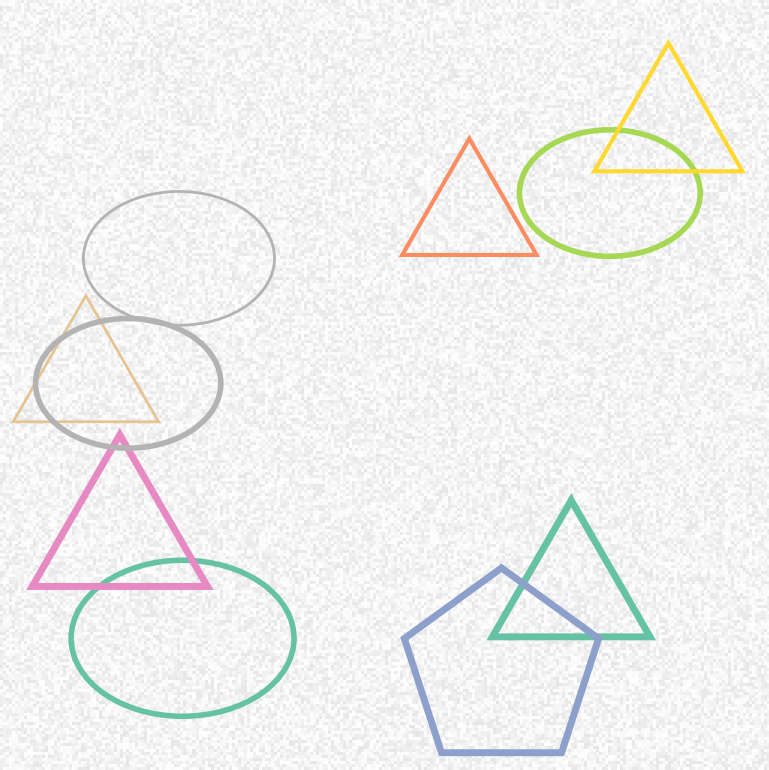[{"shape": "triangle", "thickness": 2.5, "radius": 0.59, "center": [0.742, 0.232]}, {"shape": "oval", "thickness": 2, "radius": 0.72, "center": [0.237, 0.171]}, {"shape": "triangle", "thickness": 1.5, "radius": 0.5, "center": [0.61, 0.719]}, {"shape": "pentagon", "thickness": 2.5, "radius": 0.66, "center": [0.651, 0.13]}, {"shape": "triangle", "thickness": 2.5, "radius": 0.66, "center": [0.156, 0.304]}, {"shape": "oval", "thickness": 2, "radius": 0.59, "center": [0.792, 0.749]}, {"shape": "triangle", "thickness": 1.5, "radius": 0.56, "center": [0.868, 0.833]}, {"shape": "triangle", "thickness": 1, "radius": 0.55, "center": [0.111, 0.507]}, {"shape": "oval", "thickness": 2, "radius": 0.6, "center": [0.166, 0.502]}, {"shape": "oval", "thickness": 1, "radius": 0.62, "center": [0.232, 0.664]}]